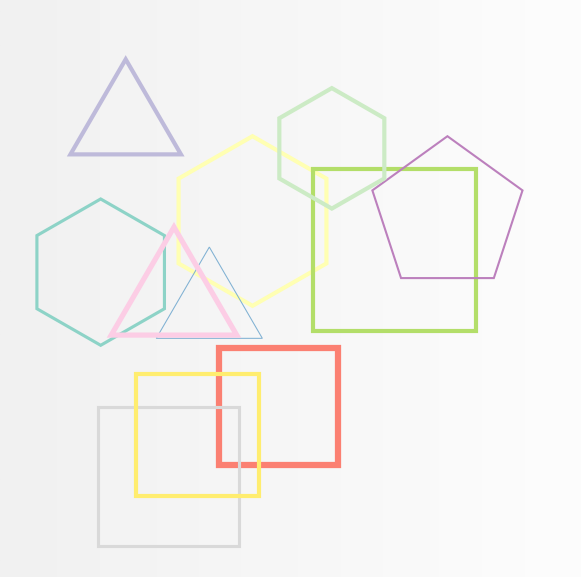[{"shape": "hexagon", "thickness": 1.5, "radius": 0.63, "center": [0.173, 0.528]}, {"shape": "hexagon", "thickness": 2, "radius": 0.73, "center": [0.434, 0.616]}, {"shape": "triangle", "thickness": 2, "radius": 0.55, "center": [0.216, 0.787]}, {"shape": "square", "thickness": 3, "radius": 0.51, "center": [0.479, 0.296]}, {"shape": "triangle", "thickness": 0.5, "radius": 0.53, "center": [0.36, 0.466]}, {"shape": "square", "thickness": 2, "radius": 0.7, "center": [0.679, 0.566]}, {"shape": "triangle", "thickness": 2.5, "radius": 0.62, "center": [0.299, 0.481]}, {"shape": "square", "thickness": 1.5, "radius": 0.61, "center": [0.289, 0.174]}, {"shape": "pentagon", "thickness": 1, "radius": 0.68, "center": [0.77, 0.627]}, {"shape": "hexagon", "thickness": 2, "radius": 0.52, "center": [0.571, 0.742]}, {"shape": "square", "thickness": 2, "radius": 0.53, "center": [0.34, 0.246]}]